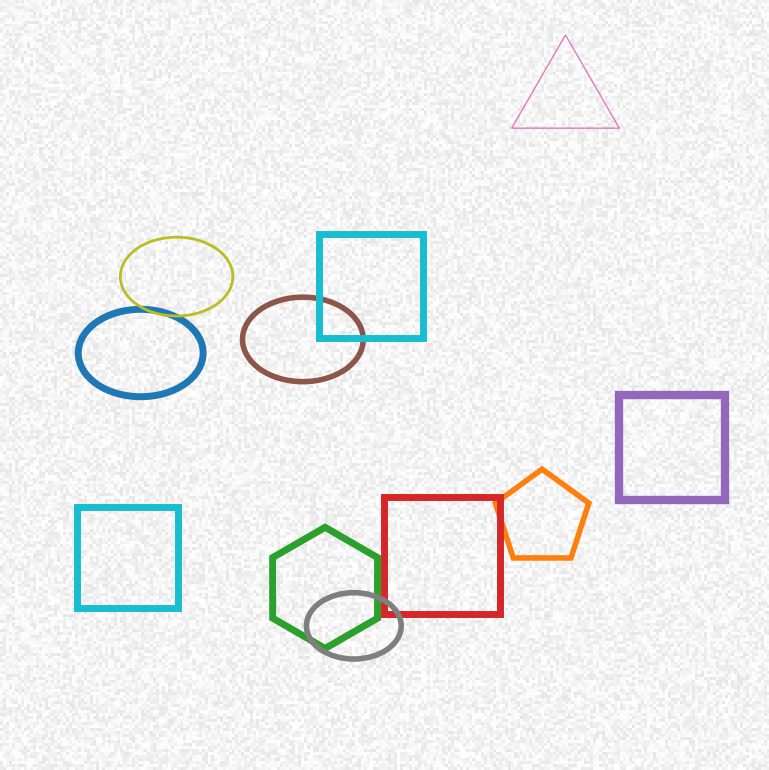[{"shape": "oval", "thickness": 2.5, "radius": 0.41, "center": [0.183, 0.542]}, {"shape": "pentagon", "thickness": 2, "radius": 0.32, "center": [0.704, 0.327]}, {"shape": "hexagon", "thickness": 2.5, "radius": 0.39, "center": [0.422, 0.237]}, {"shape": "square", "thickness": 2.5, "radius": 0.38, "center": [0.574, 0.278]}, {"shape": "square", "thickness": 3, "radius": 0.34, "center": [0.873, 0.419]}, {"shape": "oval", "thickness": 2, "radius": 0.39, "center": [0.393, 0.559]}, {"shape": "triangle", "thickness": 0.5, "radius": 0.4, "center": [0.734, 0.874]}, {"shape": "oval", "thickness": 2, "radius": 0.31, "center": [0.46, 0.187]}, {"shape": "oval", "thickness": 1, "radius": 0.37, "center": [0.229, 0.641]}, {"shape": "square", "thickness": 2.5, "radius": 0.34, "center": [0.481, 0.629]}, {"shape": "square", "thickness": 2.5, "radius": 0.33, "center": [0.166, 0.276]}]